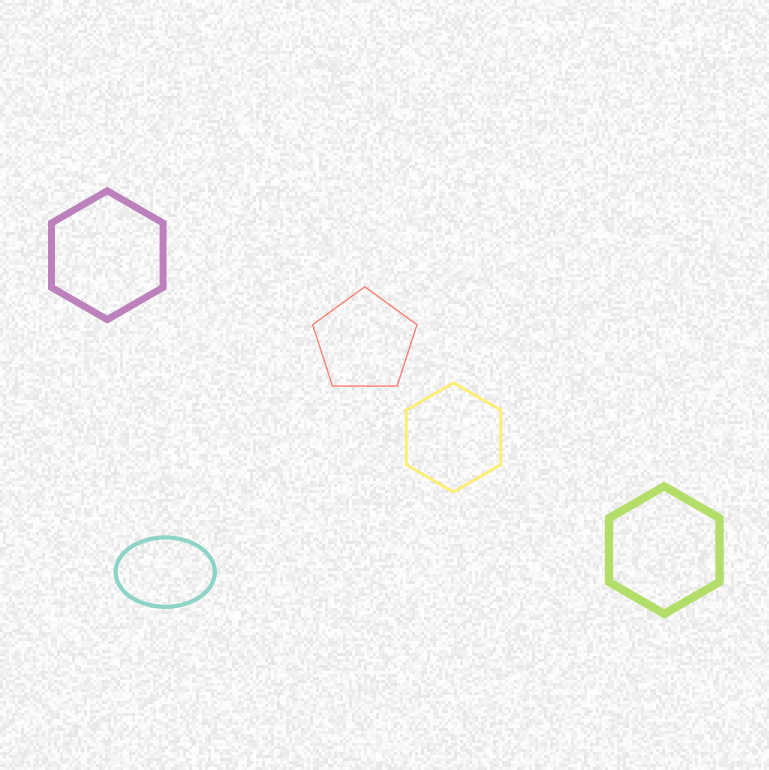[{"shape": "oval", "thickness": 1.5, "radius": 0.32, "center": [0.215, 0.257]}, {"shape": "pentagon", "thickness": 0.5, "radius": 0.36, "center": [0.474, 0.556]}, {"shape": "hexagon", "thickness": 3, "radius": 0.41, "center": [0.863, 0.286]}, {"shape": "hexagon", "thickness": 2.5, "radius": 0.42, "center": [0.139, 0.669]}, {"shape": "hexagon", "thickness": 1, "radius": 0.35, "center": [0.589, 0.432]}]